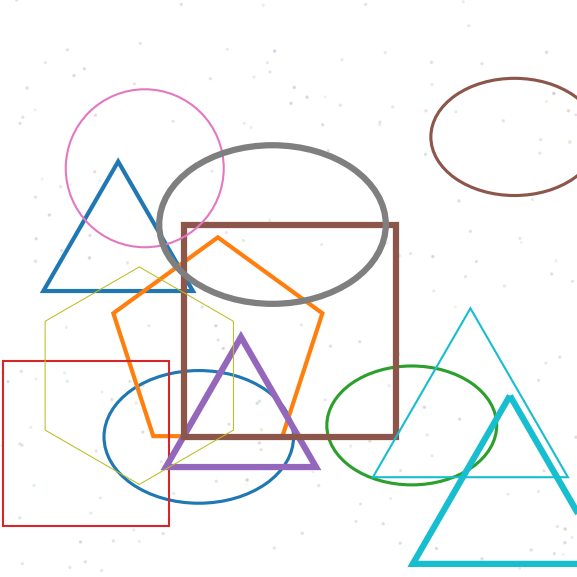[{"shape": "oval", "thickness": 1.5, "radius": 0.82, "center": [0.344, 0.243]}, {"shape": "triangle", "thickness": 2, "radius": 0.75, "center": [0.205, 0.57]}, {"shape": "pentagon", "thickness": 2, "radius": 0.95, "center": [0.377, 0.398]}, {"shape": "oval", "thickness": 1.5, "radius": 0.74, "center": [0.713, 0.262]}, {"shape": "square", "thickness": 1, "radius": 0.72, "center": [0.149, 0.231]}, {"shape": "triangle", "thickness": 3, "radius": 0.75, "center": [0.417, 0.265]}, {"shape": "square", "thickness": 3, "radius": 0.92, "center": [0.502, 0.426]}, {"shape": "oval", "thickness": 1.5, "radius": 0.72, "center": [0.891, 0.762]}, {"shape": "circle", "thickness": 1, "radius": 0.68, "center": [0.251, 0.708]}, {"shape": "oval", "thickness": 3, "radius": 0.98, "center": [0.472, 0.61]}, {"shape": "hexagon", "thickness": 0.5, "radius": 0.94, "center": [0.241, 0.349]}, {"shape": "triangle", "thickness": 1, "radius": 0.98, "center": [0.815, 0.27]}, {"shape": "triangle", "thickness": 3, "radius": 0.97, "center": [0.883, 0.12]}]